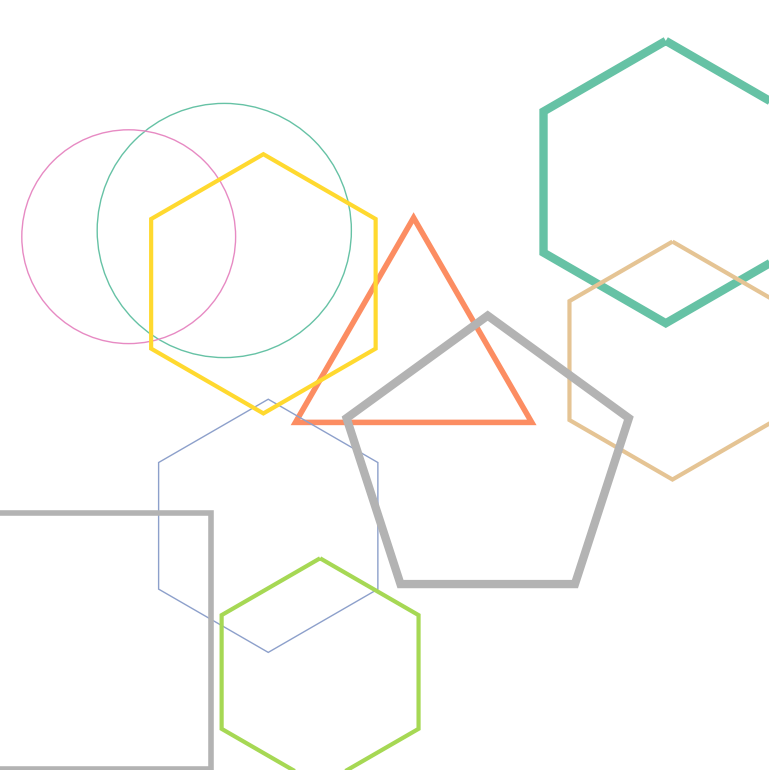[{"shape": "hexagon", "thickness": 3, "radius": 0.92, "center": [0.865, 0.764]}, {"shape": "circle", "thickness": 0.5, "radius": 0.83, "center": [0.291, 0.701]}, {"shape": "triangle", "thickness": 2, "radius": 0.89, "center": [0.537, 0.54]}, {"shape": "hexagon", "thickness": 0.5, "radius": 0.82, "center": [0.348, 0.317]}, {"shape": "circle", "thickness": 0.5, "radius": 0.69, "center": [0.167, 0.693]}, {"shape": "hexagon", "thickness": 1.5, "radius": 0.74, "center": [0.416, 0.127]}, {"shape": "hexagon", "thickness": 1.5, "radius": 0.84, "center": [0.342, 0.631]}, {"shape": "hexagon", "thickness": 1.5, "radius": 0.77, "center": [0.873, 0.532]}, {"shape": "pentagon", "thickness": 3, "radius": 0.96, "center": [0.633, 0.397]}, {"shape": "square", "thickness": 2, "radius": 0.83, "center": [0.109, 0.168]}]